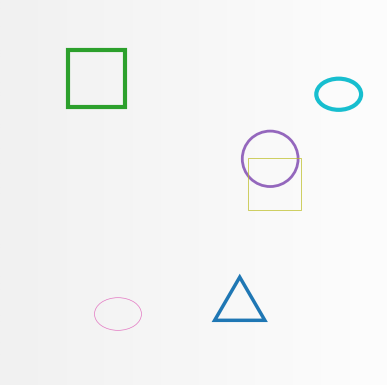[{"shape": "triangle", "thickness": 2.5, "radius": 0.37, "center": [0.619, 0.205]}, {"shape": "square", "thickness": 3, "radius": 0.37, "center": [0.248, 0.796]}, {"shape": "circle", "thickness": 2, "radius": 0.36, "center": [0.697, 0.587]}, {"shape": "oval", "thickness": 0.5, "radius": 0.3, "center": [0.304, 0.184]}, {"shape": "square", "thickness": 0.5, "radius": 0.34, "center": [0.708, 0.521]}, {"shape": "oval", "thickness": 3, "radius": 0.29, "center": [0.874, 0.755]}]